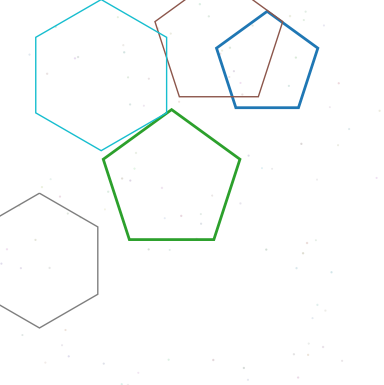[{"shape": "pentagon", "thickness": 2, "radius": 0.69, "center": [0.694, 0.832]}, {"shape": "pentagon", "thickness": 2, "radius": 0.93, "center": [0.446, 0.529]}, {"shape": "pentagon", "thickness": 1, "radius": 0.87, "center": [0.568, 0.89]}, {"shape": "hexagon", "thickness": 1, "radius": 0.87, "center": [0.102, 0.323]}, {"shape": "hexagon", "thickness": 1, "radius": 0.98, "center": [0.263, 0.805]}]